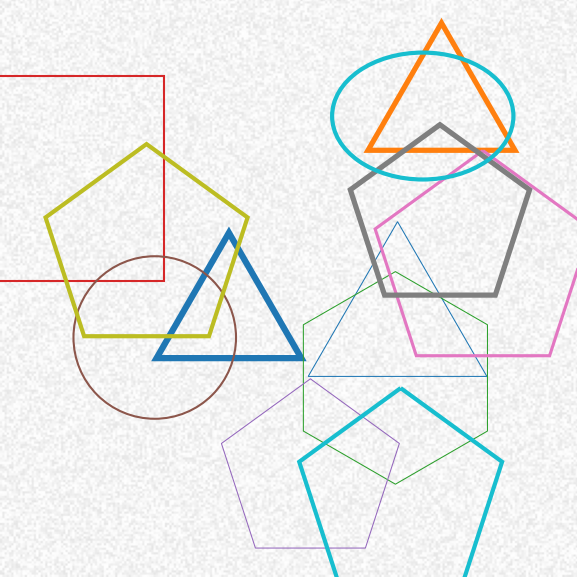[{"shape": "triangle", "thickness": 3, "radius": 0.72, "center": [0.396, 0.451]}, {"shape": "triangle", "thickness": 0.5, "radius": 0.89, "center": [0.688, 0.437]}, {"shape": "triangle", "thickness": 2.5, "radius": 0.73, "center": [0.764, 0.812]}, {"shape": "hexagon", "thickness": 0.5, "radius": 0.92, "center": [0.685, 0.345]}, {"shape": "square", "thickness": 1, "radius": 0.89, "center": [0.106, 0.69]}, {"shape": "pentagon", "thickness": 0.5, "radius": 0.81, "center": [0.537, 0.181]}, {"shape": "circle", "thickness": 1, "radius": 0.7, "center": [0.268, 0.415]}, {"shape": "pentagon", "thickness": 1.5, "radius": 0.98, "center": [0.836, 0.542]}, {"shape": "pentagon", "thickness": 2.5, "radius": 0.82, "center": [0.762, 0.62]}, {"shape": "pentagon", "thickness": 2, "radius": 0.92, "center": [0.254, 0.566]}, {"shape": "oval", "thickness": 2, "radius": 0.78, "center": [0.732, 0.798]}, {"shape": "pentagon", "thickness": 2, "radius": 0.92, "center": [0.694, 0.142]}]